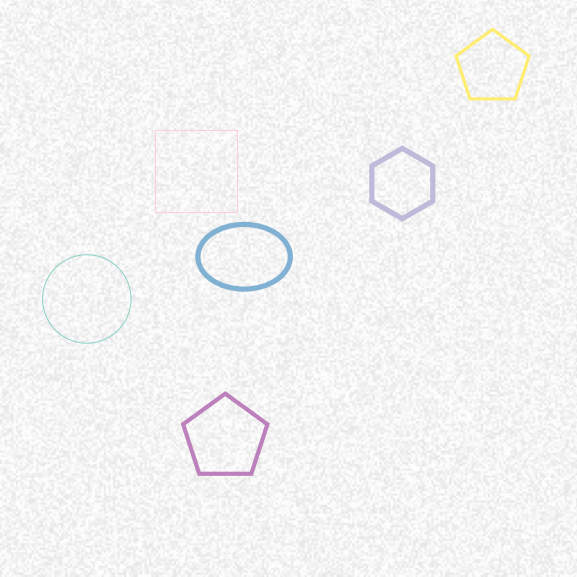[{"shape": "circle", "thickness": 0.5, "radius": 0.38, "center": [0.15, 0.481]}, {"shape": "hexagon", "thickness": 2.5, "radius": 0.3, "center": [0.697, 0.681]}, {"shape": "oval", "thickness": 2.5, "radius": 0.4, "center": [0.423, 0.555]}, {"shape": "square", "thickness": 0.5, "radius": 0.36, "center": [0.339, 0.704]}, {"shape": "pentagon", "thickness": 2, "radius": 0.38, "center": [0.39, 0.241]}, {"shape": "pentagon", "thickness": 1.5, "radius": 0.33, "center": [0.853, 0.882]}]